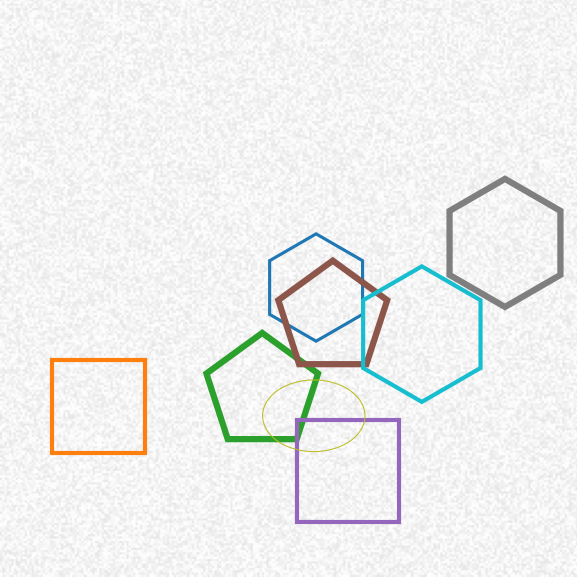[{"shape": "hexagon", "thickness": 1.5, "radius": 0.46, "center": [0.547, 0.501]}, {"shape": "square", "thickness": 2, "radius": 0.4, "center": [0.171, 0.295]}, {"shape": "pentagon", "thickness": 3, "radius": 0.51, "center": [0.454, 0.321]}, {"shape": "square", "thickness": 2, "radius": 0.44, "center": [0.602, 0.184]}, {"shape": "pentagon", "thickness": 3, "radius": 0.5, "center": [0.576, 0.449]}, {"shape": "hexagon", "thickness": 3, "radius": 0.55, "center": [0.874, 0.579]}, {"shape": "oval", "thickness": 0.5, "radius": 0.44, "center": [0.543, 0.279]}, {"shape": "hexagon", "thickness": 2, "radius": 0.59, "center": [0.73, 0.421]}]